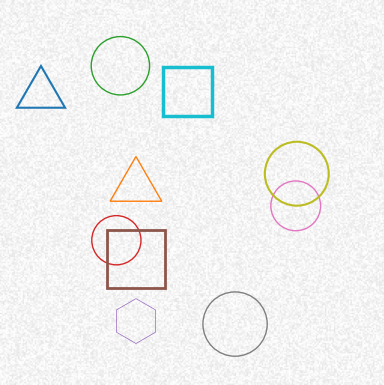[{"shape": "triangle", "thickness": 1.5, "radius": 0.36, "center": [0.106, 0.756]}, {"shape": "triangle", "thickness": 1, "radius": 0.39, "center": [0.353, 0.516]}, {"shape": "circle", "thickness": 1, "radius": 0.38, "center": [0.313, 0.829]}, {"shape": "circle", "thickness": 1, "radius": 0.32, "center": [0.302, 0.376]}, {"shape": "hexagon", "thickness": 0.5, "radius": 0.29, "center": [0.353, 0.166]}, {"shape": "square", "thickness": 2, "radius": 0.38, "center": [0.353, 0.328]}, {"shape": "circle", "thickness": 1, "radius": 0.32, "center": [0.768, 0.465]}, {"shape": "circle", "thickness": 1, "radius": 0.42, "center": [0.611, 0.158]}, {"shape": "circle", "thickness": 1.5, "radius": 0.42, "center": [0.771, 0.549]}, {"shape": "square", "thickness": 2.5, "radius": 0.32, "center": [0.487, 0.762]}]